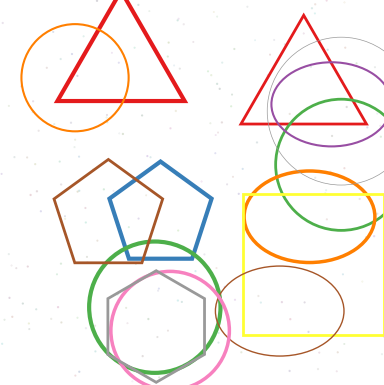[{"shape": "triangle", "thickness": 2, "radius": 0.94, "center": [0.789, 0.772]}, {"shape": "triangle", "thickness": 3, "radius": 0.95, "center": [0.314, 0.833]}, {"shape": "pentagon", "thickness": 3, "radius": 0.7, "center": [0.417, 0.441]}, {"shape": "circle", "thickness": 3, "radius": 0.85, "center": [0.402, 0.202]}, {"shape": "circle", "thickness": 2, "radius": 0.85, "center": [0.886, 0.572]}, {"shape": "oval", "thickness": 1.5, "radius": 0.78, "center": [0.861, 0.729]}, {"shape": "oval", "thickness": 2.5, "radius": 0.85, "center": [0.804, 0.437]}, {"shape": "circle", "thickness": 1.5, "radius": 0.7, "center": [0.195, 0.798]}, {"shape": "square", "thickness": 2, "radius": 0.92, "center": [0.815, 0.313]}, {"shape": "oval", "thickness": 1, "radius": 0.83, "center": [0.727, 0.192]}, {"shape": "pentagon", "thickness": 2, "radius": 0.74, "center": [0.281, 0.437]}, {"shape": "circle", "thickness": 2.5, "radius": 0.77, "center": [0.442, 0.141]}, {"shape": "circle", "thickness": 0.5, "radius": 0.96, "center": [0.886, 0.711]}, {"shape": "hexagon", "thickness": 2, "radius": 0.72, "center": [0.406, 0.152]}]